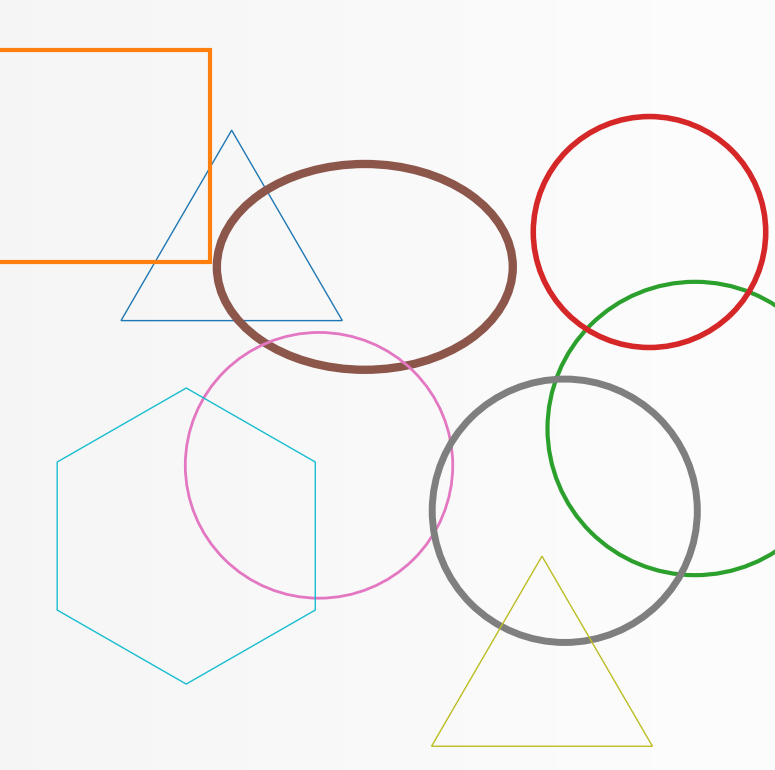[{"shape": "triangle", "thickness": 0.5, "radius": 0.82, "center": [0.299, 0.666]}, {"shape": "square", "thickness": 1.5, "radius": 0.69, "center": [0.134, 0.797]}, {"shape": "circle", "thickness": 1.5, "radius": 0.95, "center": [0.897, 0.444]}, {"shape": "circle", "thickness": 2, "radius": 0.75, "center": [0.838, 0.699]}, {"shape": "oval", "thickness": 3, "radius": 0.95, "center": [0.471, 0.653]}, {"shape": "circle", "thickness": 1, "radius": 0.86, "center": [0.412, 0.396]}, {"shape": "circle", "thickness": 2.5, "radius": 0.86, "center": [0.729, 0.337]}, {"shape": "triangle", "thickness": 0.5, "radius": 0.82, "center": [0.699, 0.113]}, {"shape": "hexagon", "thickness": 0.5, "radius": 0.96, "center": [0.24, 0.304]}]